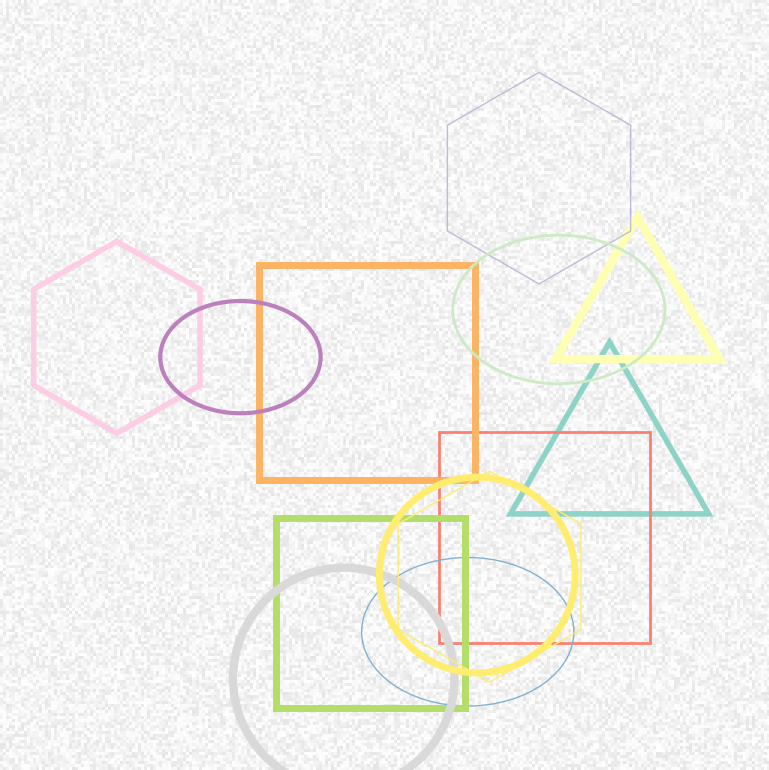[{"shape": "triangle", "thickness": 2, "radius": 0.74, "center": [0.792, 0.407]}, {"shape": "triangle", "thickness": 3, "radius": 0.61, "center": [0.828, 0.595]}, {"shape": "hexagon", "thickness": 0.5, "radius": 0.69, "center": [0.7, 0.769]}, {"shape": "square", "thickness": 1, "radius": 0.69, "center": [0.707, 0.302]}, {"shape": "oval", "thickness": 0.5, "radius": 0.69, "center": [0.607, 0.18]}, {"shape": "square", "thickness": 2.5, "radius": 0.7, "center": [0.477, 0.516]}, {"shape": "square", "thickness": 2.5, "radius": 0.61, "center": [0.482, 0.204]}, {"shape": "hexagon", "thickness": 2, "radius": 0.62, "center": [0.152, 0.562]}, {"shape": "circle", "thickness": 3, "radius": 0.72, "center": [0.446, 0.119]}, {"shape": "oval", "thickness": 1.5, "radius": 0.52, "center": [0.312, 0.536]}, {"shape": "oval", "thickness": 1, "radius": 0.69, "center": [0.726, 0.598]}, {"shape": "hexagon", "thickness": 0.5, "radius": 0.69, "center": [0.636, 0.251]}, {"shape": "circle", "thickness": 2.5, "radius": 0.64, "center": [0.62, 0.253]}]